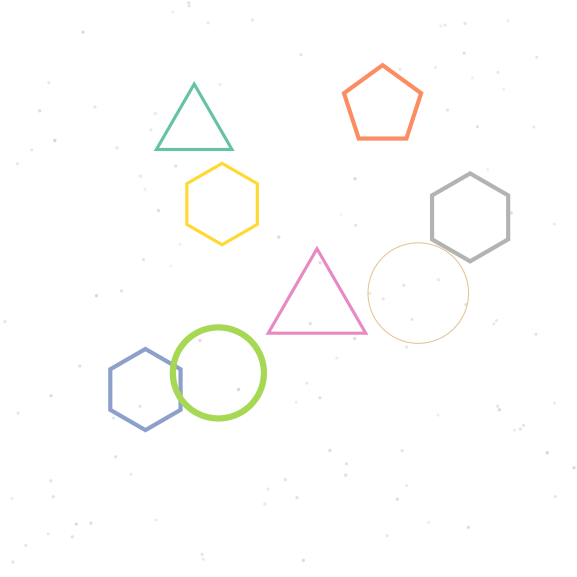[{"shape": "triangle", "thickness": 1.5, "radius": 0.38, "center": [0.336, 0.778]}, {"shape": "pentagon", "thickness": 2, "radius": 0.35, "center": [0.662, 0.816]}, {"shape": "hexagon", "thickness": 2, "radius": 0.35, "center": [0.252, 0.325]}, {"shape": "triangle", "thickness": 1.5, "radius": 0.49, "center": [0.549, 0.471]}, {"shape": "circle", "thickness": 3, "radius": 0.39, "center": [0.378, 0.353]}, {"shape": "hexagon", "thickness": 1.5, "radius": 0.35, "center": [0.385, 0.646]}, {"shape": "circle", "thickness": 0.5, "radius": 0.44, "center": [0.724, 0.492]}, {"shape": "hexagon", "thickness": 2, "radius": 0.38, "center": [0.814, 0.623]}]